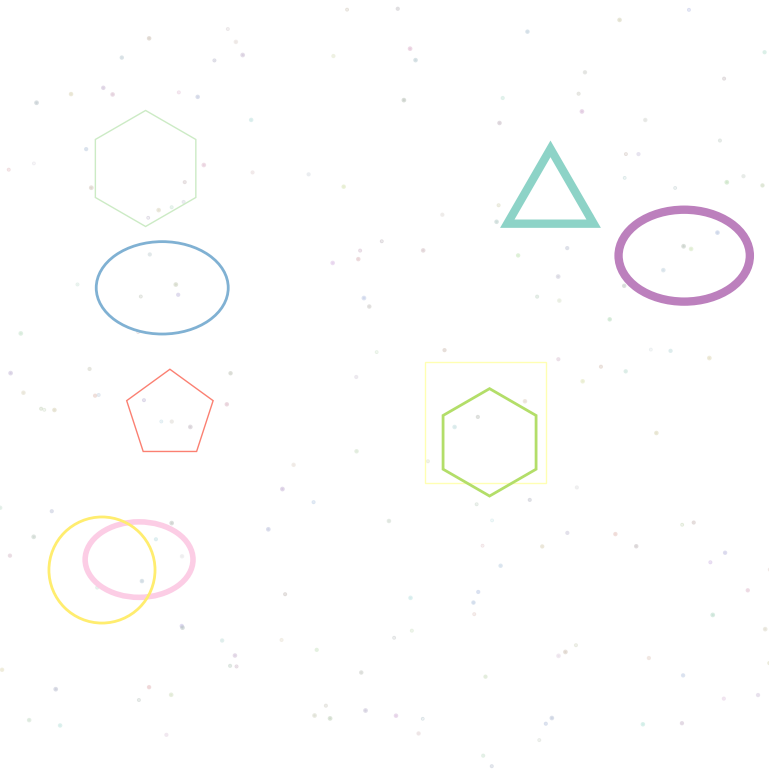[{"shape": "triangle", "thickness": 3, "radius": 0.32, "center": [0.715, 0.742]}, {"shape": "square", "thickness": 0.5, "radius": 0.39, "center": [0.63, 0.451]}, {"shape": "pentagon", "thickness": 0.5, "radius": 0.3, "center": [0.221, 0.461]}, {"shape": "oval", "thickness": 1, "radius": 0.43, "center": [0.211, 0.626]}, {"shape": "hexagon", "thickness": 1, "radius": 0.35, "center": [0.636, 0.426]}, {"shape": "oval", "thickness": 2, "radius": 0.35, "center": [0.181, 0.273]}, {"shape": "oval", "thickness": 3, "radius": 0.43, "center": [0.889, 0.668]}, {"shape": "hexagon", "thickness": 0.5, "radius": 0.38, "center": [0.189, 0.781]}, {"shape": "circle", "thickness": 1, "radius": 0.34, "center": [0.132, 0.26]}]